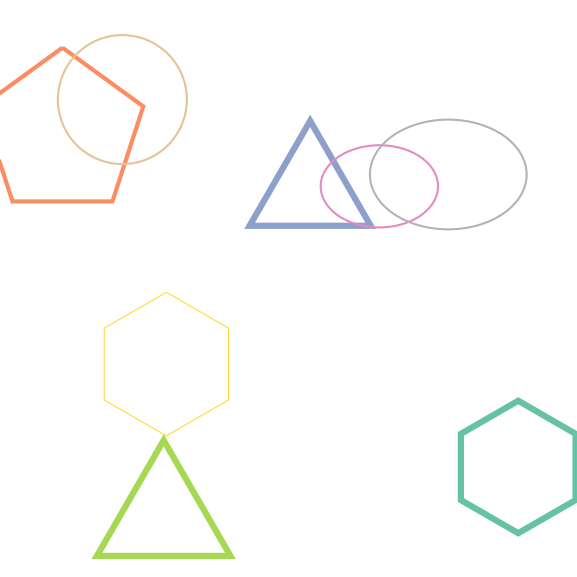[{"shape": "hexagon", "thickness": 3, "radius": 0.57, "center": [0.897, 0.191]}, {"shape": "pentagon", "thickness": 2, "radius": 0.74, "center": [0.108, 0.769]}, {"shape": "triangle", "thickness": 3, "radius": 0.61, "center": [0.537, 0.669]}, {"shape": "oval", "thickness": 1, "radius": 0.51, "center": [0.657, 0.677]}, {"shape": "triangle", "thickness": 3, "radius": 0.67, "center": [0.283, 0.103]}, {"shape": "hexagon", "thickness": 0.5, "radius": 0.62, "center": [0.288, 0.369]}, {"shape": "circle", "thickness": 1, "radius": 0.56, "center": [0.212, 0.827]}, {"shape": "oval", "thickness": 1, "radius": 0.68, "center": [0.776, 0.697]}]